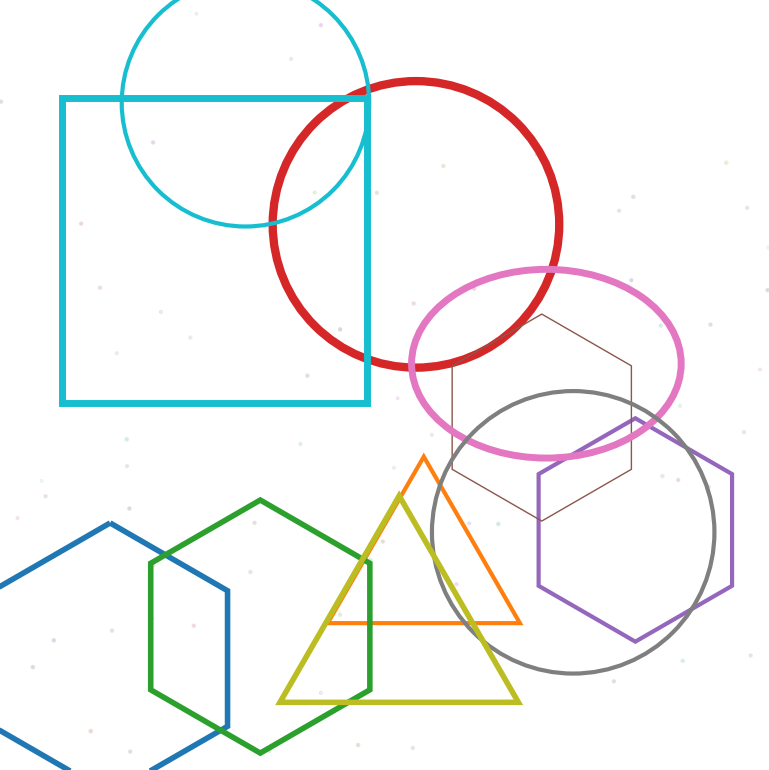[{"shape": "hexagon", "thickness": 2, "radius": 0.88, "center": [0.143, 0.145]}, {"shape": "triangle", "thickness": 1.5, "radius": 0.72, "center": [0.55, 0.263]}, {"shape": "hexagon", "thickness": 2, "radius": 0.82, "center": [0.338, 0.186]}, {"shape": "circle", "thickness": 3, "radius": 0.93, "center": [0.54, 0.709]}, {"shape": "hexagon", "thickness": 1.5, "radius": 0.73, "center": [0.825, 0.312]}, {"shape": "hexagon", "thickness": 0.5, "radius": 0.67, "center": [0.704, 0.458]}, {"shape": "oval", "thickness": 2.5, "radius": 0.88, "center": [0.71, 0.528]}, {"shape": "circle", "thickness": 1.5, "radius": 0.92, "center": [0.744, 0.309]}, {"shape": "triangle", "thickness": 2, "radius": 0.89, "center": [0.518, 0.177]}, {"shape": "square", "thickness": 2.5, "radius": 0.99, "center": [0.279, 0.674]}, {"shape": "circle", "thickness": 1.5, "radius": 0.8, "center": [0.319, 0.867]}]